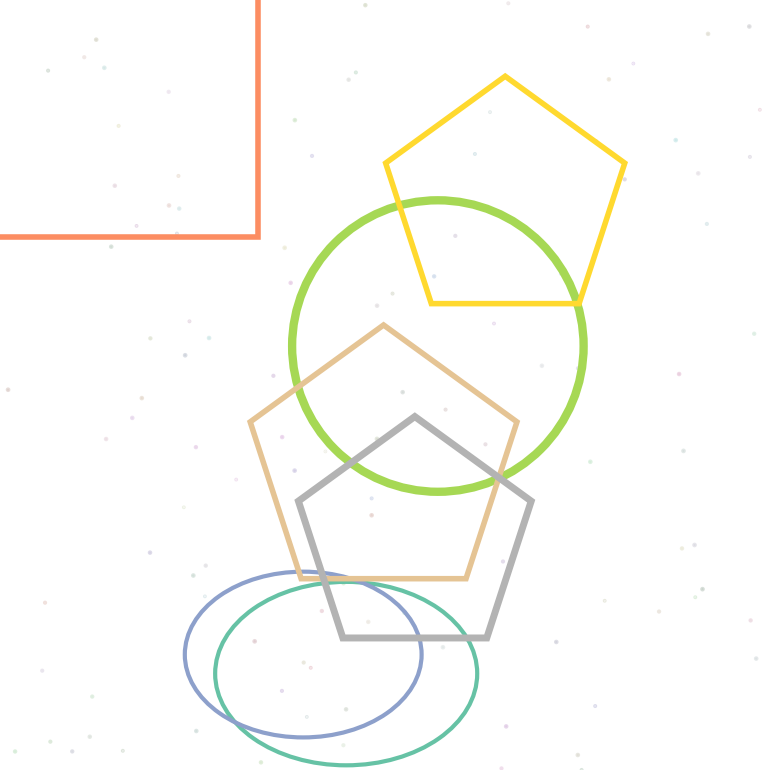[{"shape": "oval", "thickness": 1.5, "radius": 0.85, "center": [0.45, 0.125]}, {"shape": "square", "thickness": 2, "radius": 0.88, "center": [0.158, 0.869]}, {"shape": "oval", "thickness": 1.5, "radius": 0.77, "center": [0.394, 0.15]}, {"shape": "circle", "thickness": 3, "radius": 0.95, "center": [0.569, 0.551]}, {"shape": "pentagon", "thickness": 2, "radius": 0.82, "center": [0.656, 0.738]}, {"shape": "pentagon", "thickness": 2, "radius": 0.91, "center": [0.498, 0.396]}, {"shape": "pentagon", "thickness": 2.5, "radius": 0.79, "center": [0.539, 0.3]}]